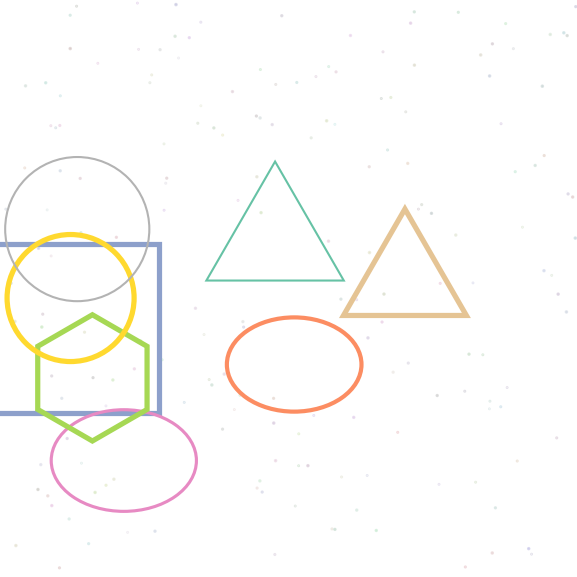[{"shape": "triangle", "thickness": 1, "radius": 0.69, "center": [0.476, 0.582]}, {"shape": "oval", "thickness": 2, "radius": 0.58, "center": [0.509, 0.368]}, {"shape": "square", "thickness": 2.5, "radius": 0.73, "center": [0.128, 0.43]}, {"shape": "oval", "thickness": 1.5, "radius": 0.63, "center": [0.214, 0.202]}, {"shape": "hexagon", "thickness": 2.5, "radius": 0.55, "center": [0.16, 0.345]}, {"shape": "circle", "thickness": 2.5, "radius": 0.55, "center": [0.122, 0.483]}, {"shape": "triangle", "thickness": 2.5, "radius": 0.61, "center": [0.701, 0.514]}, {"shape": "circle", "thickness": 1, "radius": 0.62, "center": [0.134, 0.602]}]